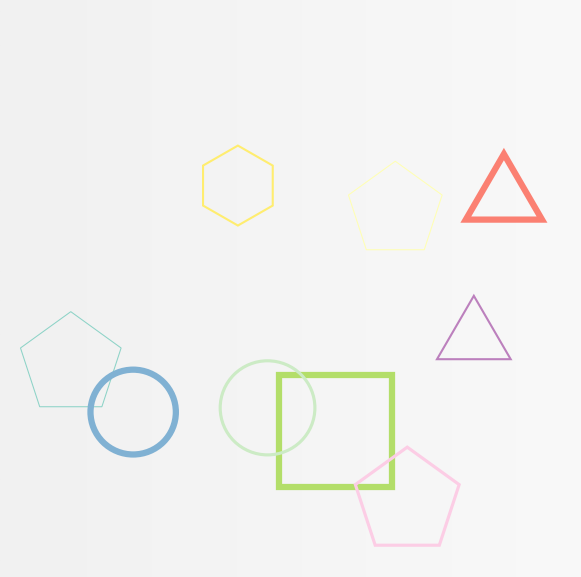[{"shape": "pentagon", "thickness": 0.5, "radius": 0.45, "center": [0.122, 0.368]}, {"shape": "pentagon", "thickness": 0.5, "radius": 0.42, "center": [0.68, 0.635]}, {"shape": "triangle", "thickness": 3, "radius": 0.38, "center": [0.867, 0.657]}, {"shape": "circle", "thickness": 3, "radius": 0.37, "center": [0.229, 0.286]}, {"shape": "square", "thickness": 3, "radius": 0.49, "center": [0.577, 0.253]}, {"shape": "pentagon", "thickness": 1.5, "radius": 0.47, "center": [0.701, 0.131]}, {"shape": "triangle", "thickness": 1, "radius": 0.37, "center": [0.815, 0.414]}, {"shape": "circle", "thickness": 1.5, "radius": 0.41, "center": [0.46, 0.293]}, {"shape": "hexagon", "thickness": 1, "radius": 0.35, "center": [0.409, 0.678]}]